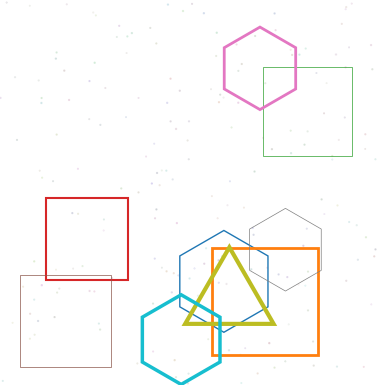[{"shape": "hexagon", "thickness": 1, "radius": 0.66, "center": [0.582, 0.269]}, {"shape": "square", "thickness": 2, "radius": 0.69, "center": [0.688, 0.216]}, {"shape": "square", "thickness": 0.5, "radius": 0.58, "center": [0.798, 0.711]}, {"shape": "square", "thickness": 1.5, "radius": 0.53, "center": [0.227, 0.38]}, {"shape": "square", "thickness": 0.5, "radius": 0.59, "center": [0.171, 0.166]}, {"shape": "hexagon", "thickness": 2, "radius": 0.54, "center": [0.675, 0.823]}, {"shape": "hexagon", "thickness": 0.5, "radius": 0.54, "center": [0.741, 0.351]}, {"shape": "triangle", "thickness": 3, "radius": 0.66, "center": [0.596, 0.225]}, {"shape": "hexagon", "thickness": 2.5, "radius": 0.58, "center": [0.471, 0.118]}]